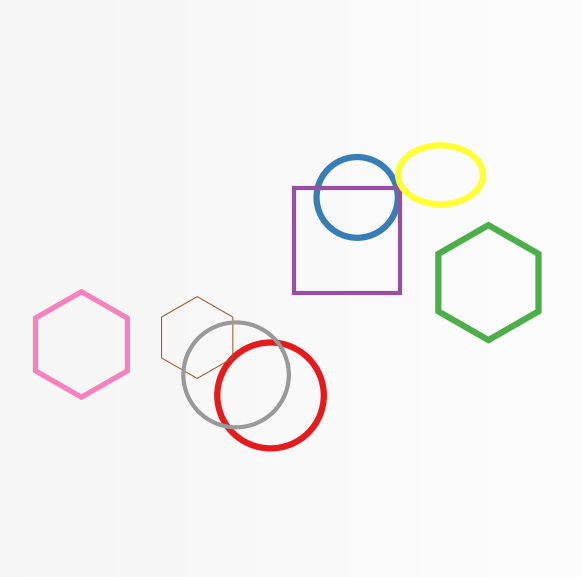[{"shape": "circle", "thickness": 3, "radius": 0.46, "center": [0.465, 0.314]}, {"shape": "circle", "thickness": 3, "radius": 0.35, "center": [0.614, 0.657]}, {"shape": "hexagon", "thickness": 3, "radius": 0.5, "center": [0.84, 0.51]}, {"shape": "square", "thickness": 2, "radius": 0.45, "center": [0.597, 0.583]}, {"shape": "oval", "thickness": 3, "radius": 0.36, "center": [0.758, 0.696]}, {"shape": "hexagon", "thickness": 0.5, "radius": 0.35, "center": [0.339, 0.415]}, {"shape": "hexagon", "thickness": 2.5, "radius": 0.46, "center": [0.14, 0.403]}, {"shape": "circle", "thickness": 2, "radius": 0.45, "center": [0.406, 0.35]}]